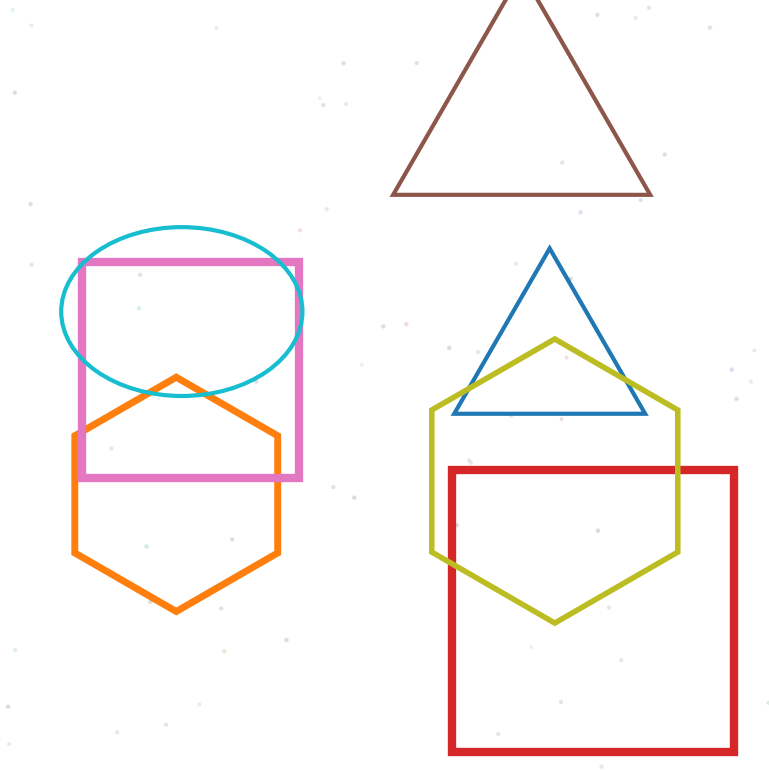[{"shape": "triangle", "thickness": 1.5, "radius": 0.72, "center": [0.714, 0.534]}, {"shape": "hexagon", "thickness": 2.5, "radius": 0.76, "center": [0.229, 0.358]}, {"shape": "square", "thickness": 3, "radius": 0.91, "center": [0.77, 0.206]}, {"shape": "triangle", "thickness": 1.5, "radius": 0.96, "center": [0.677, 0.843]}, {"shape": "square", "thickness": 3, "radius": 0.7, "center": [0.247, 0.519]}, {"shape": "hexagon", "thickness": 2, "radius": 0.92, "center": [0.72, 0.375]}, {"shape": "oval", "thickness": 1.5, "radius": 0.78, "center": [0.236, 0.595]}]